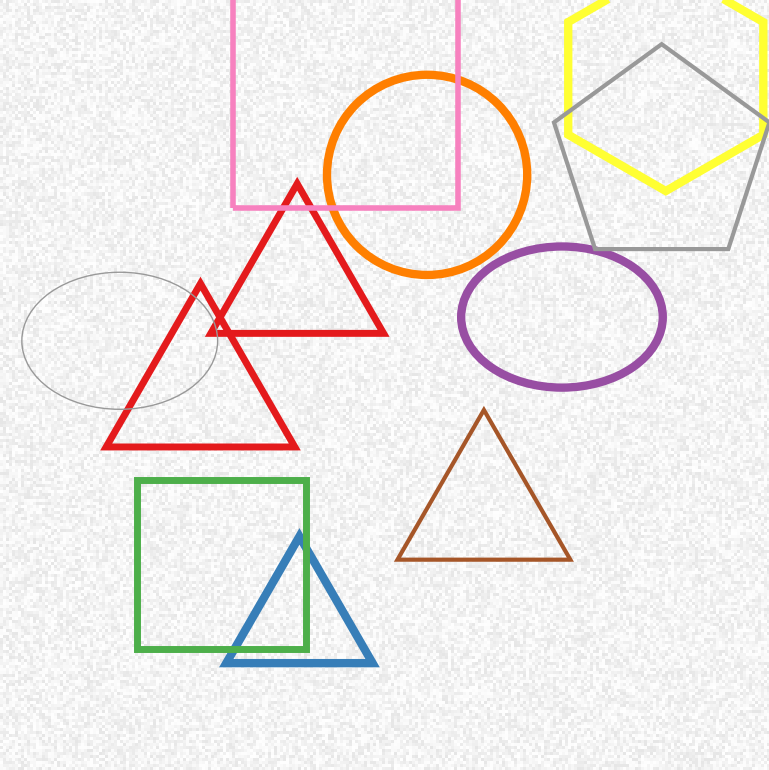[{"shape": "triangle", "thickness": 2.5, "radius": 0.65, "center": [0.386, 0.632]}, {"shape": "triangle", "thickness": 2.5, "radius": 0.71, "center": [0.26, 0.49]}, {"shape": "triangle", "thickness": 3, "radius": 0.55, "center": [0.389, 0.194]}, {"shape": "square", "thickness": 2.5, "radius": 0.55, "center": [0.287, 0.267]}, {"shape": "oval", "thickness": 3, "radius": 0.65, "center": [0.73, 0.588]}, {"shape": "circle", "thickness": 3, "radius": 0.65, "center": [0.555, 0.773]}, {"shape": "hexagon", "thickness": 3, "radius": 0.73, "center": [0.865, 0.898]}, {"shape": "triangle", "thickness": 1.5, "radius": 0.65, "center": [0.628, 0.338]}, {"shape": "square", "thickness": 2, "radius": 0.73, "center": [0.449, 0.876]}, {"shape": "pentagon", "thickness": 1.5, "radius": 0.74, "center": [0.859, 0.796]}, {"shape": "oval", "thickness": 0.5, "radius": 0.64, "center": [0.156, 0.557]}]